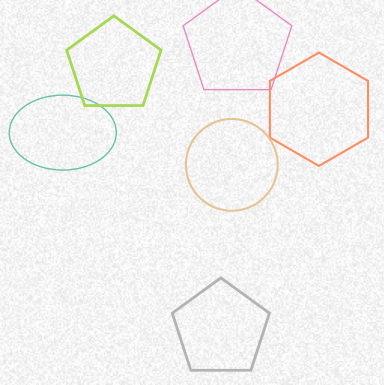[{"shape": "oval", "thickness": 1, "radius": 0.7, "center": [0.163, 0.656]}, {"shape": "hexagon", "thickness": 1.5, "radius": 0.74, "center": [0.828, 0.716]}, {"shape": "pentagon", "thickness": 1, "radius": 0.74, "center": [0.617, 0.887]}, {"shape": "pentagon", "thickness": 2, "radius": 0.64, "center": [0.296, 0.83]}, {"shape": "circle", "thickness": 1.5, "radius": 0.6, "center": [0.602, 0.572]}, {"shape": "pentagon", "thickness": 2, "radius": 0.66, "center": [0.574, 0.146]}]